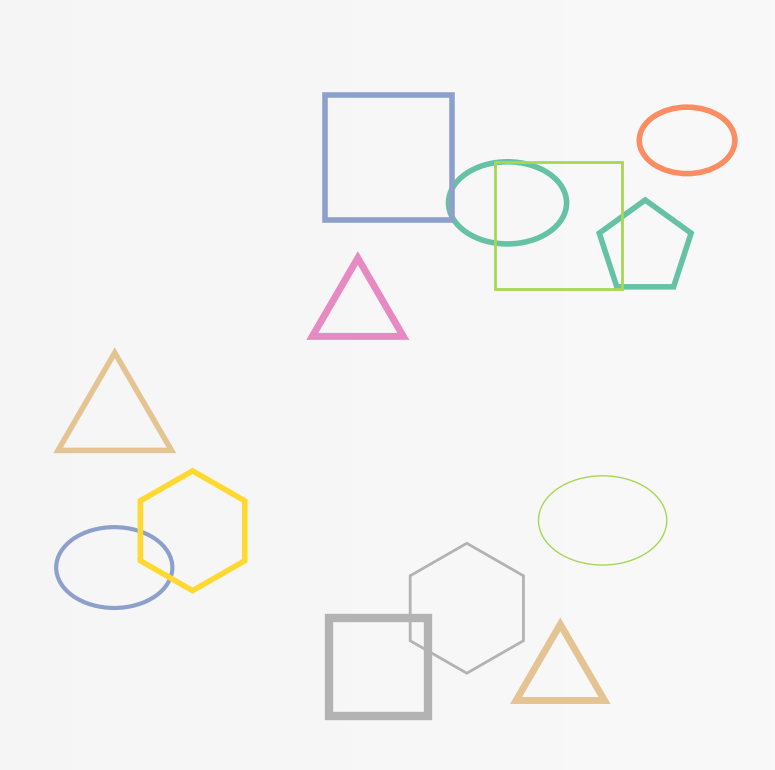[{"shape": "oval", "thickness": 2, "radius": 0.38, "center": [0.655, 0.737]}, {"shape": "pentagon", "thickness": 2, "radius": 0.31, "center": [0.833, 0.678]}, {"shape": "oval", "thickness": 2, "radius": 0.31, "center": [0.887, 0.818]}, {"shape": "oval", "thickness": 1.5, "radius": 0.37, "center": [0.147, 0.263]}, {"shape": "square", "thickness": 2, "radius": 0.41, "center": [0.501, 0.795]}, {"shape": "triangle", "thickness": 2.5, "radius": 0.34, "center": [0.462, 0.597]}, {"shape": "square", "thickness": 1, "radius": 0.41, "center": [0.721, 0.707]}, {"shape": "oval", "thickness": 0.5, "radius": 0.41, "center": [0.778, 0.324]}, {"shape": "hexagon", "thickness": 2, "radius": 0.39, "center": [0.248, 0.311]}, {"shape": "triangle", "thickness": 2.5, "radius": 0.33, "center": [0.723, 0.123]}, {"shape": "triangle", "thickness": 2, "radius": 0.42, "center": [0.148, 0.457]}, {"shape": "square", "thickness": 3, "radius": 0.32, "center": [0.488, 0.134]}, {"shape": "hexagon", "thickness": 1, "radius": 0.42, "center": [0.602, 0.21]}]